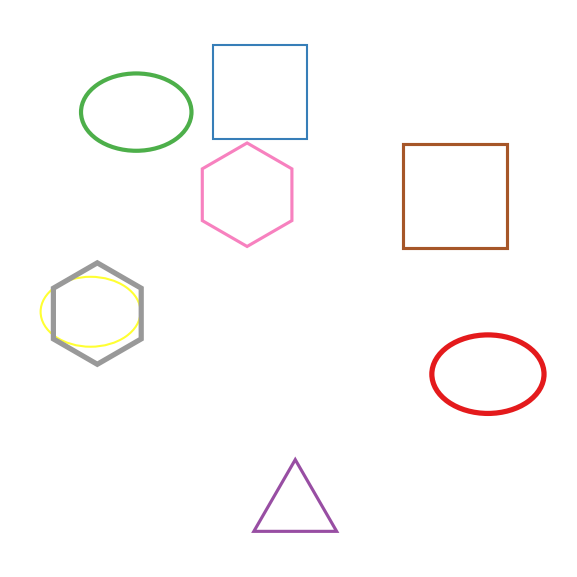[{"shape": "oval", "thickness": 2.5, "radius": 0.49, "center": [0.845, 0.351]}, {"shape": "square", "thickness": 1, "radius": 0.41, "center": [0.45, 0.84]}, {"shape": "oval", "thickness": 2, "radius": 0.48, "center": [0.236, 0.805]}, {"shape": "triangle", "thickness": 1.5, "radius": 0.41, "center": [0.511, 0.12]}, {"shape": "oval", "thickness": 1, "radius": 0.43, "center": [0.157, 0.459]}, {"shape": "square", "thickness": 1.5, "radius": 0.45, "center": [0.788, 0.66]}, {"shape": "hexagon", "thickness": 1.5, "radius": 0.45, "center": [0.428, 0.662]}, {"shape": "hexagon", "thickness": 2.5, "radius": 0.44, "center": [0.168, 0.456]}]